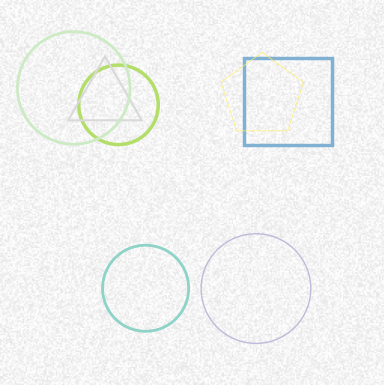[{"shape": "circle", "thickness": 2, "radius": 0.56, "center": [0.378, 0.251]}, {"shape": "circle", "thickness": 1, "radius": 0.71, "center": [0.665, 0.25]}, {"shape": "square", "thickness": 2.5, "radius": 0.57, "center": [0.748, 0.736]}, {"shape": "circle", "thickness": 2.5, "radius": 0.52, "center": [0.308, 0.728]}, {"shape": "triangle", "thickness": 1.5, "radius": 0.55, "center": [0.273, 0.743]}, {"shape": "circle", "thickness": 2, "radius": 0.73, "center": [0.191, 0.772]}, {"shape": "pentagon", "thickness": 0.5, "radius": 0.56, "center": [0.681, 0.751]}]